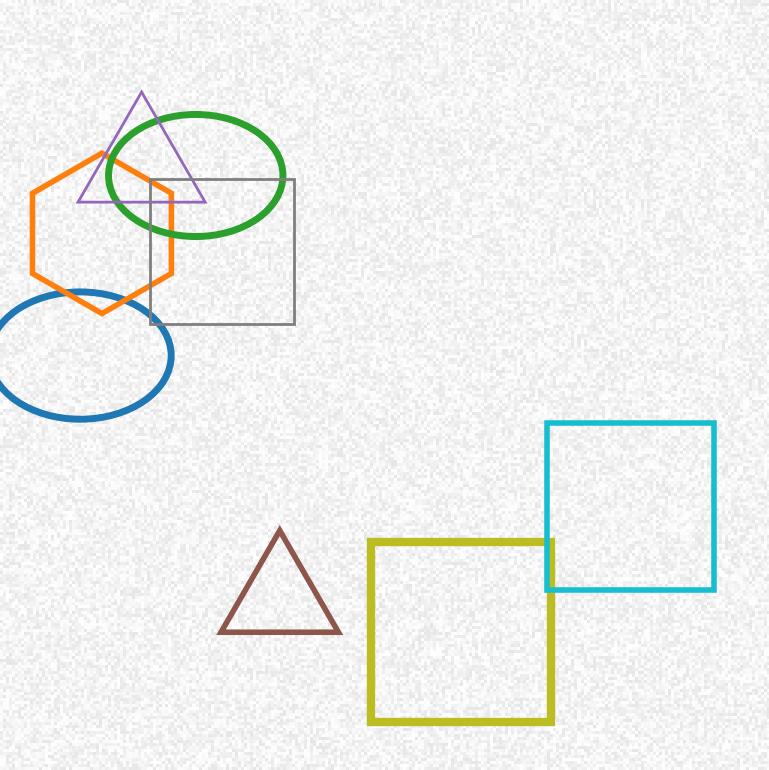[{"shape": "oval", "thickness": 2.5, "radius": 0.59, "center": [0.104, 0.538]}, {"shape": "hexagon", "thickness": 2, "radius": 0.52, "center": [0.132, 0.697]}, {"shape": "oval", "thickness": 2.5, "radius": 0.57, "center": [0.254, 0.772]}, {"shape": "triangle", "thickness": 1, "radius": 0.48, "center": [0.184, 0.785]}, {"shape": "triangle", "thickness": 2, "radius": 0.44, "center": [0.363, 0.223]}, {"shape": "square", "thickness": 1, "radius": 0.47, "center": [0.288, 0.673]}, {"shape": "square", "thickness": 3, "radius": 0.58, "center": [0.598, 0.179]}, {"shape": "square", "thickness": 2, "radius": 0.54, "center": [0.819, 0.342]}]